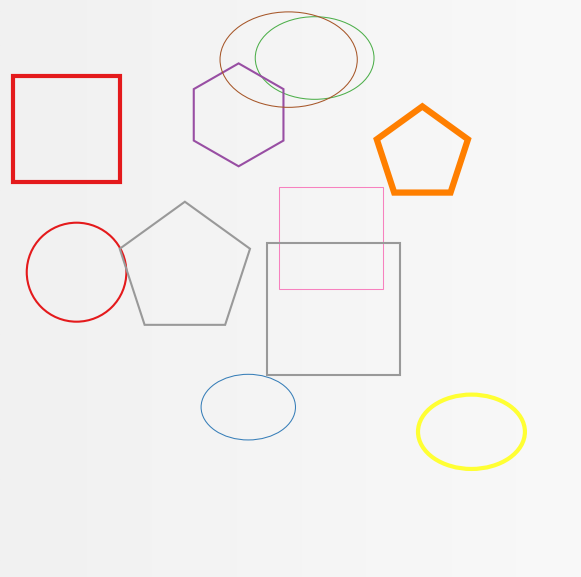[{"shape": "square", "thickness": 2, "radius": 0.46, "center": [0.115, 0.776]}, {"shape": "circle", "thickness": 1, "radius": 0.43, "center": [0.132, 0.528]}, {"shape": "oval", "thickness": 0.5, "radius": 0.41, "center": [0.427, 0.294]}, {"shape": "oval", "thickness": 0.5, "radius": 0.51, "center": [0.541, 0.899]}, {"shape": "hexagon", "thickness": 1, "radius": 0.45, "center": [0.411, 0.8]}, {"shape": "pentagon", "thickness": 3, "radius": 0.41, "center": [0.727, 0.732]}, {"shape": "oval", "thickness": 2, "radius": 0.46, "center": [0.811, 0.251]}, {"shape": "oval", "thickness": 0.5, "radius": 0.59, "center": [0.497, 0.896]}, {"shape": "square", "thickness": 0.5, "radius": 0.44, "center": [0.569, 0.587]}, {"shape": "pentagon", "thickness": 1, "radius": 0.59, "center": [0.318, 0.532]}, {"shape": "square", "thickness": 1, "radius": 0.57, "center": [0.574, 0.464]}]